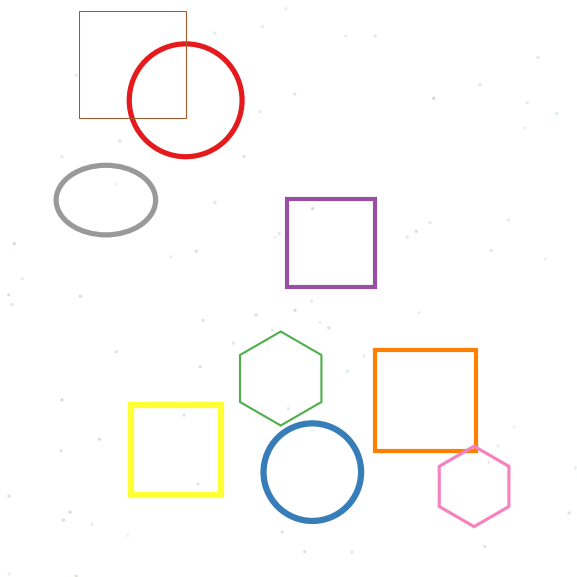[{"shape": "circle", "thickness": 2.5, "radius": 0.49, "center": [0.321, 0.825]}, {"shape": "circle", "thickness": 3, "radius": 0.42, "center": [0.541, 0.182]}, {"shape": "hexagon", "thickness": 1, "radius": 0.41, "center": [0.486, 0.344]}, {"shape": "square", "thickness": 2, "radius": 0.38, "center": [0.573, 0.579]}, {"shape": "square", "thickness": 2, "radius": 0.44, "center": [0.737, 0.306]}, {"shape": "square", "thickness": 3, "radius": 0.39, "center": [0.304, 0.22]}, {"shape": "square", "thickness": 0.5, "radius": 0.47, "center": [0.229, 0.888]}, {"shape": "hexagon", "thickness": 1.5, "radius": 0.35, "center": [0.821, 0.157]}, {"shape": "oval", "thickness": 2.5, "radius": 0.43, "center": [0.183, 0.653]}]